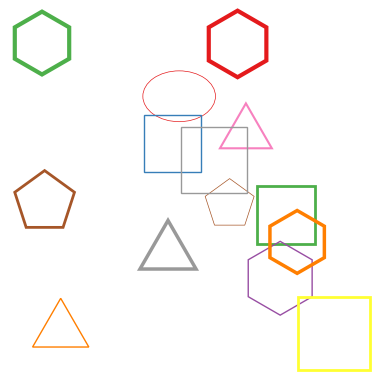[{"shape": "oval", "thickness": 0.5, "radius": 0.47, "center": [0.465, 0.75]}, {"shape": "hexagon", "thickness": 3, "radius": 0.43, "center": [0.617, 0.886]}, {"shape": "square", "thickness": 1, "radius": 0.37, "center": [0.448, 0.628]}, {"shape": "hexagon", "thickness": 3, "radius": 0.41, "center": [0.109, 0.888]}, {"shape": "square", "thickness": 2, "radius": 0.38, "center": [0.743, 0.442]}, {"shape": "hexagon", "thickness": 1, "radius": 0.48, "center": [0.728, 0.277]}, {"shape": "triangle", "thickness": 1, "radius": 0.42, "center": [0.158, 0.141]}, {"shape": "hexagon", "thickness": 2.5, "radius": 0.41, "center": [0.772, 0.372]}, {"shape": "square", "thickness": 2, "radius": 0.47, "center": [0.868, 0.134]}, {"shape": "pentagon", "thickness": 2, "radius": 0.41, "center": [0.116, 0.475]}, {"shape": "pentagon", "thickness": 0.5, "radius": 0.33, "center": [0.596, 0.469]}, {"shape": "triangle", "thickness": 1.5, "radius": 0.39, "center": [0.639, 0.654]}, {"shape": "triangle", "thickness": 2.5, "radius": 0.42, "center": [0.436, 0.343]}, {"shape": "square", "thickness": 1, "radius": 0.43, "center": [0.556, 0.584]}]